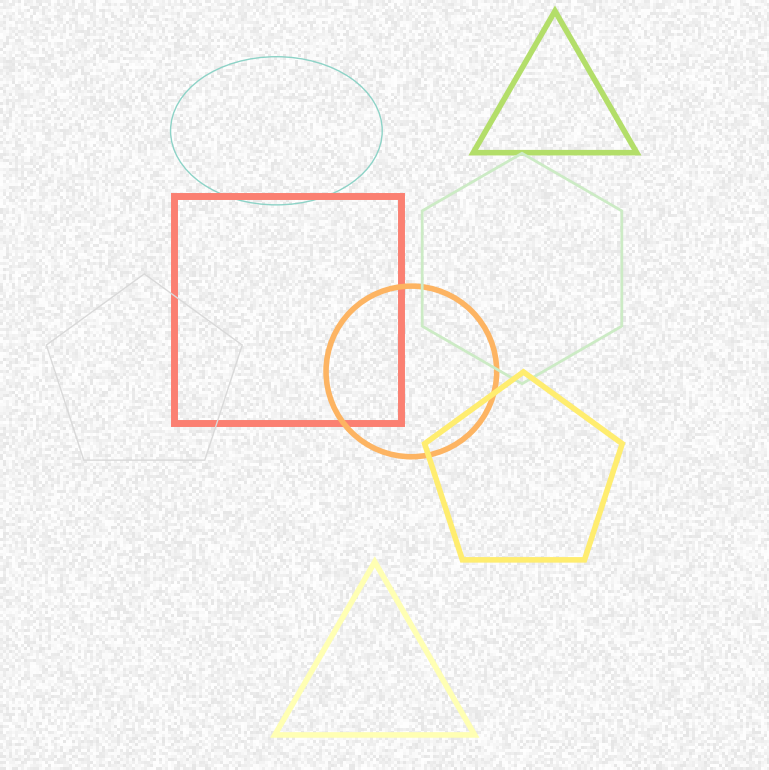[{"shape": "oval", "thickness": 0.5, "radius": 0.69, "center": [0.359, 0.83]}, {"shape": "triangle", "thickness": 2, "radius": 0.75, "center": [0.487, 0.12]}, {"shape": "square", "thickness": 2.5, "radius": 0.74, "center": [0.374, 0.598]}, {"shape": "circle", "thickness": 2, "radius": 0.55, "center": [0.534, 0.518]}, {"shape": "triangle", "thickness": 2, "radius": 0.61, "center": [0.721, 0.863]}, {"shape": "pentagon", "thickness": 0.5, "radius": 0.67, "center": [0.187, 0.511]}, {"shape": "hexagon", "thickness": 1, "radius": 0.75, "center": [0.678, 0.651]}, {"shape": "pentagon", "thickness": 2, "radius": 0.67, "center": [0.68, 0.382]}]